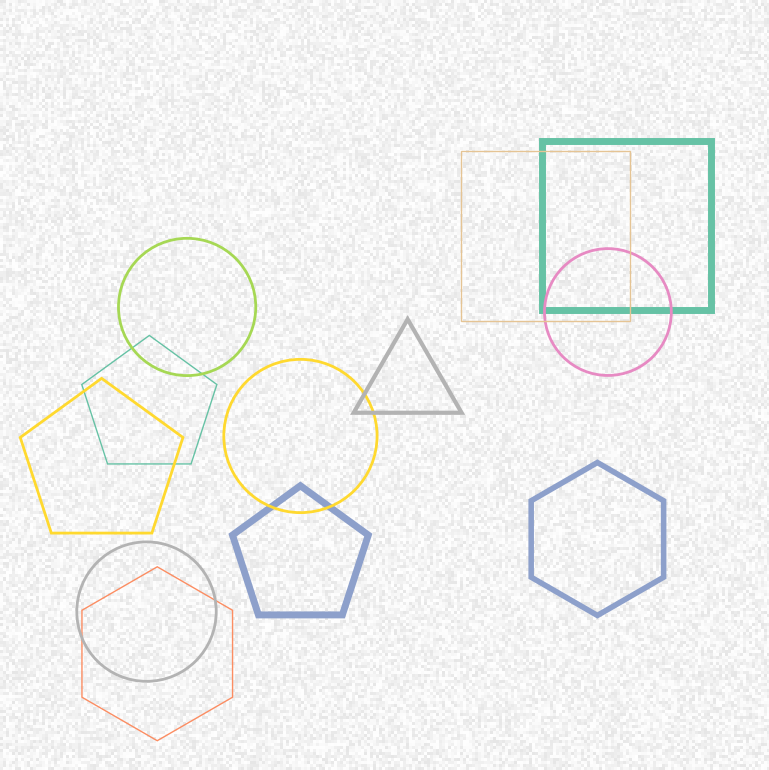[{"shape": "square", "thickness": 2.5, "radius": 0.55, "center": [0.813, 0.707]}, {"shape": "pentagon", "thickness": 0.5, "radius": 0.46, "center": [0.194, 0.472]}, {"shape": "hexagon", "thickness": 0.5, "radius": 0.56, "center": [0.204, 0.151]}, {"shape": "hexagon", "thickness": 2, "radius": 0.5, "center": [0.776, 0.3]}, {"shape": "pentagon", "thickness": 2.5, "radius": 0.46, "center": [0.39, 0.276]}, {"shape": "circle", "thickness": 1, "radius": 0.41, "center": [0.789, 0.595]}, {"shape": "circle", "thickness": 1, "radius": 0.45, "center": [0.243, 0.601]}, {"shape": "pentagon", "thickness": 1, "radius": 0.56, "center": [0.132, 0.398]}, {"shape": "circle", "thickness": 1, "radius": 0.5, "center": [0.39, 0.434]}, {"shape": "square", "thickness": 0.5, "radius": 0.55, "center": [0.708, 0.694]}, {"shape": "triangle", "thickness": 1.5, "radius": 0.4, "center": [0.529, 0.504]}, {"shape": "circle", "thickness": 1, "radius": 0.45, "center": [0.19, 0.206]}]